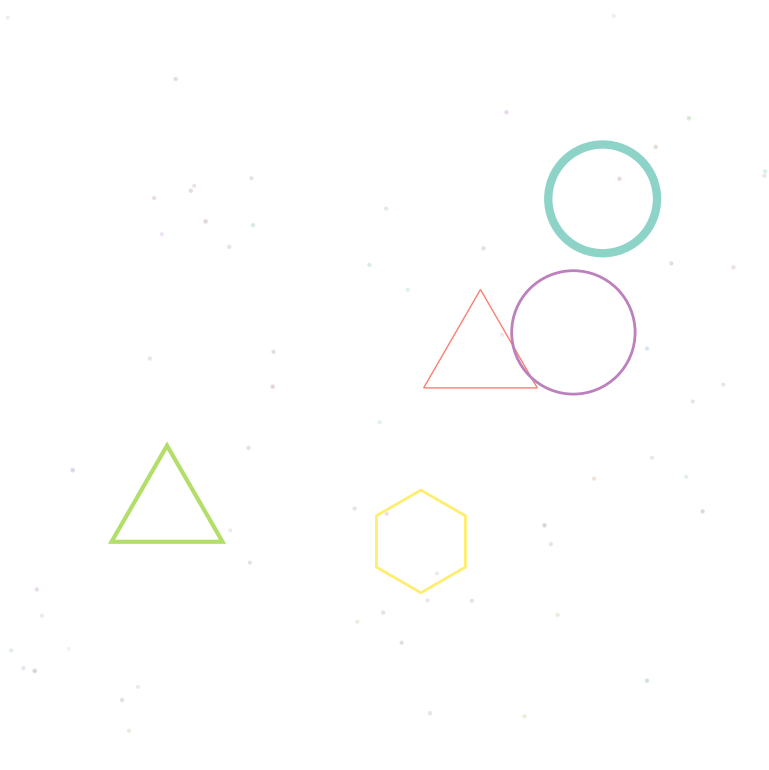[{"shape": "circle", "thickness": 3, "radius": 0.35, "center": [0.783, 0.742]}, {"shape": "triangle", "thickness": 0.5, "radius": 0.43, "center": [0.624, 0.539]}, {"shape": "triangle", "thickness": 1.5, "radius": 0.42, "center": [0.217, 0.338]}, {"shape": "circle", "thickness": 1, "radius": 0.4, "center": [0.745, 0.568]}, {"shape": "hexagon", "thickness": 1, "radius": 0.33, "center": [0.547, 0.297]}]